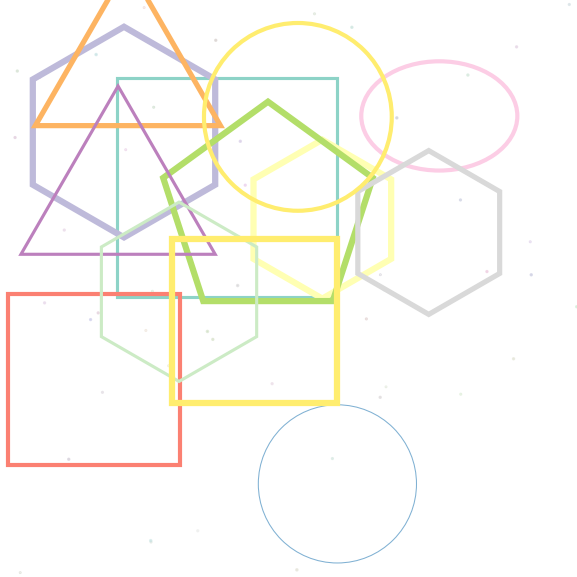[{"shape": "square", "thickness": 1.5, "radius": 0.95, "center": [0.394, 0.674]}, {"shape": "hexagon", "thickness": 3, "radius": 0.69, "center": [0.558, 0.62]}, {"shape": "hexagon", "thickness": 3, "radius": 0.91, "center": [0.215, 0.77]}, {"shape": "square", "thickness": 2, "radius": 0.74, "center": [0.163, 0.342]}, {"shape": "circle", "thickness": 0.5, "radius": 0.68, "center": [0.584, 0.161]}, {"shape": "triangle", "thickness": 2.5, "radius": 0.93, "center": [0.221, 0.874]}, {"shape": "pentagon", "thickness": 3, "radius": 0.95, "center": [0.464, 0.632]}, {"shape": "oval", "thickness": 2, "radius": 0.68, "center": [0.761, 0.798]}, {"shape": "hexagon", "thickness": 2.5, "radius": 0.71, "center": [0.742, 0.597]}, {"shape": "triangle", "thickness": 1.5, "radius": 0.97, "center": [0.204, 0.656]}, {"shape": "hexagon", "thickness": 1.5, "radius": 0.78, "center": [0.31, 0.494]}, {"shape": "square", "thickness": 3, "radius": 0.71, "center": [0.441, 0.443]}, {"shape": "circle", "thickness": 2, "radius": 0.81, "center": [0.516, 0.797]}]